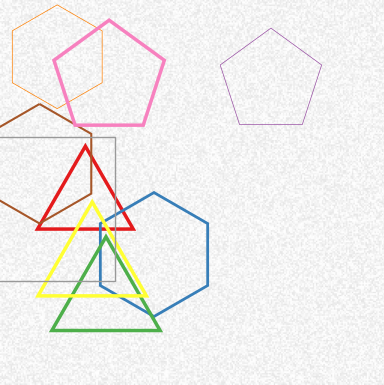[{"shape": "triangle", "thickness": 2.5, "radius": 0.72, "center": [0.222, 0.477]}, {"shape": "hexagon", "thickness": 2, "radius": 0.8, "center": [0.4, 0.339]}, {"shape": "triangle", "thickness": 2.5, "radius": 0.81, "center": [0.275, 0.223]}, {"shape": "pentagon", "thickness": 0.5, "radius": 0.69, "center": [0.704, 0.788]}, {"shape": "hexagon", "thickness": 0.5, "radius": 0.67, "center": [0.149, 0.853]}, {"shape": "triangle", "thickness": 2.5, "radius": 0.81, "center": [0.239, 0.313]}, {"shape": "hexagon", "thickness": 1.5, "radius": 0.78, "center": [0.103, 0.575]}, {"shape": "pentagon", "thickness": 2.5, "radius": 0.75, "center": [0.283, 0.797]}, {"shape": "square", "thickness": 1, "radius": 0.93, "center": [0.113, 0.457]}]